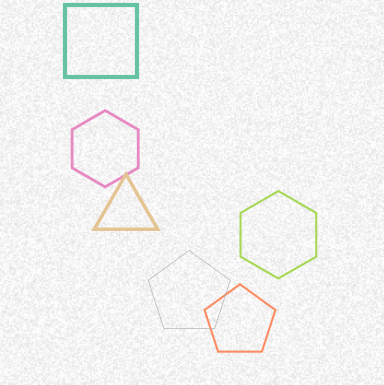[{"shape": "square", "thickness": 3, "radius": 0.46, "center": [0.263, 0.893]}, {"shape": "pentagon", "thickness": 1.5, "radius": 0.48, "center": [0.623, 0.165]}, {"shape": "hexagon", "thickness": 2, "radius": 0.5, "center": [0.273, 0.614]}, {"shape": "hexagon", "thickness": 1.5, "radius": 0.57, "center": [0.723, 0.39]}, {"shape": "triangle", "thickness": 2.5, "radius": 0.48, "center": [0.327, 0.452]}, {"shape": "pentagon", "thickness": 0.5, "radius": 0.56, "center": [0.492, 0.237]}]